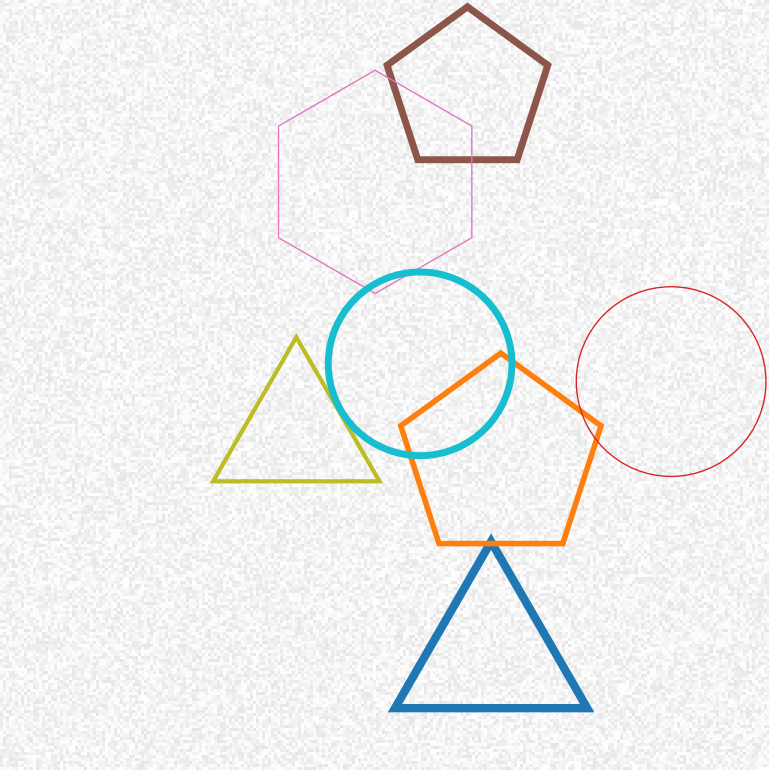[{"shape": "triangle", "thickness": 3, "radius": 0.72, "center": [0.638, 0.152]}, {"shape": "pentagon", "thickness": 2, "radius": 0.68, "center": [0.65, 0.405]}, {"shape": "circle", "thickness": 0.5, "radius": 0.62, "center": [0.872, 0.504]}, {"shape": "pentagon", "thickness": 2.5, "radius": 0.55, "center": [0.607, 0.881]}, {"shape": "hexagon", "thickness": 0.5, "radius": 0.72, "center": [0.487, 0.764]}, {"shape": "triangle", "thickness": 1.5, "radius": 0.62, "center": [0.385, 0.437]}, {"shape": "circle", "thickness": 2.5, "radius": 0.6, "center": [0.546, 0.527]}]